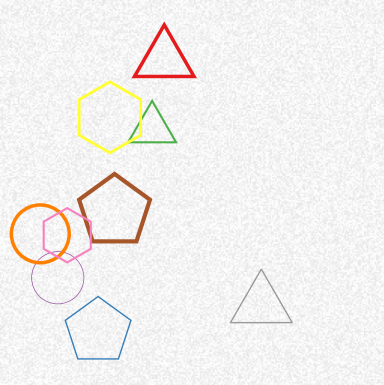[{"shape": "triangle", "thickness": 2.5, "radius": 0.45, "center": [0.427, 0.846]}, {"shape": "pentagon", "thickness": 1, "radius": 0.45, "center": [0.255, 0.14]}, {"shape": "triangle", "thickness": 1.5, "radius": 0.36, "center": [0.395, 0.666]}, {"shape": "circle", "thickness": 0.5, "radius": 0.34, "center": [0.15, 0.279]}, {"shape": "circle", "thickness": 2.5, "radius": 0.38, "center": [0.105, 0.393]}, {"shape": "hexagon", "thickness": 2, "radius": 0.46, "center": [0.286, 0.695]}, {"shape": "pentagon", "thickness": 3, "radius": 0.48, "center": [0.298, 0.451]}, {"shape": "hexagon", "thickness": 1.5, "radius": 0.35, "center": [0.175, 0.389]}, {"shape": "triangle", "thickness": 1, "radius": 0.46, "center": [0.679, 0.208]}]